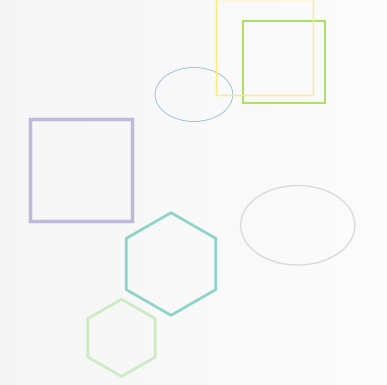[{"shape": "hexagon", "thickness": 2, "radius": 0.67, "center": [0.441, 0.314]}, {"shape": "square", "thickness": 2.5, "radius": 0.66, "center": [0.209, 0.559]}, {"shape": "oval", "thickness": 0.5, "radius": 0.5, "center": [0.5, 0.755]}, {"shape": "square", "thickness": 1.5, "radius": 0.53, "center": [0.734, 0.839]}, {"shape": "oval", "thickness": 1, "radius": 0.74, "center": [0.768, 0.415]}, {"shape": "hexagon", "thickness": 2, "radius": 0.5, "center": [0.314, 0.122]}, {"shape": "square", "thickness": 1, "radius": 0.62, "center": [0.683, 0.878]}]